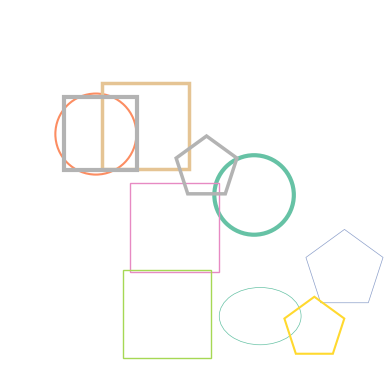[{"shape": "oval", "thickness": 0.5, "radius": 0.53, "center": [0.676, 0.179]}, {"shape": "circle", "thickness": 3, "radius": 0.52, "center": [0.66, 0.494]}, {"shape": "circle", "thickness": 1.5, "radius": 0.53, "center": [0.249, 0.652]}, {"shape": "pentagon", "thickness": 0.5, "radius": 0.53, "center": [0.895, 0.299]}, {"shape": "square", "thickness": 1, "radius": 0.58, "center": [0.453, 0.408]}, {"shape": "square", "thickness": 1, "radius": 0.57, "center": [0.434, 0.184]}, {"shape": "pentagon", "thickness": 1.5, "radius": 0.41, "center": [0.816, 0.147]}, {"shape": "square", "thickness": 2.5, "radius": 0.56, "center": [0.378, 0.674]}, {"shape": "pentagon", "thickness": 2.5, "radius": 0.41, "center": [0.536, 0.564]}, {"shape": "square", "thickness": 3, "radius": 0.47, "center": [0.261, 0.653]}]